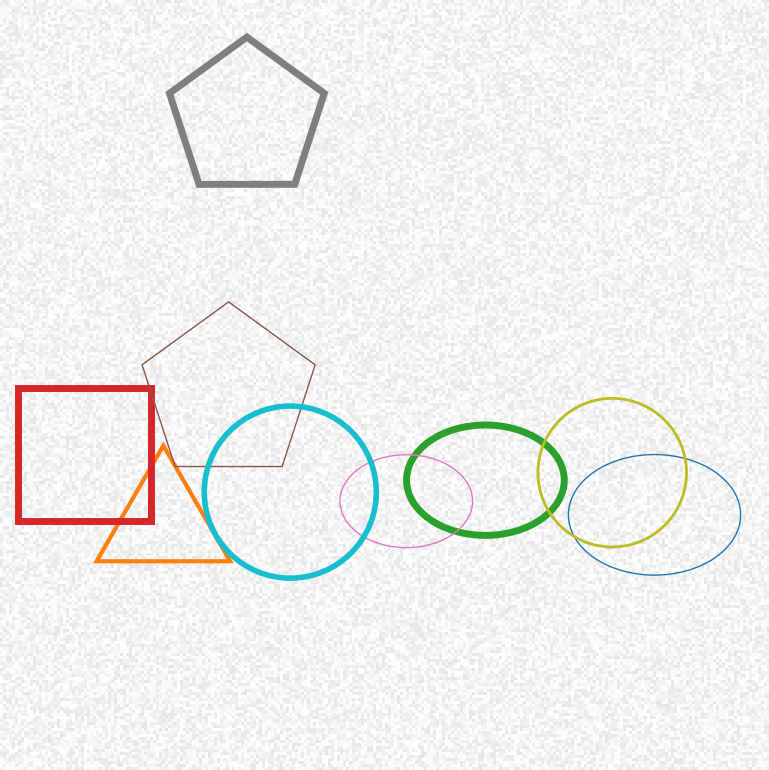[{"shape": "oval", "thickness": 0.5, "radius": 0.56, "center": [0.85, 0.331]}, {"shape": "triangle", "thickness": 1.5, "radius": 0.5, "center": [0.212, 0.321]}, {"shape": "oval", "thickness": 2.5, "radius": 0.51, "center": [0.63, 0.376]}, {"shape": "square", "thickness": 2.5, "radius": 0.43, "center": [0.11, 0.409]}, {"shape": "pentagon", "thickness": 0.5, "radius": 0.59, "center": [0.297, 0.49]}, {"shape": "oval", "thickness": 0.5, "radius": 0.43, "center": [0.528, 0.349]}, {"shape": "pentagon", "thickness": 2.5, "radius": 0.53, "center": [0.321, 0.846]}, {"shape": "circle", "thickness": 1, "radius": 0.48, "center": [0.795, 0.386]}, {"shape": "circle", "thickness": 2, "radius": 0.56, "center": [0.377, 0.361]}]